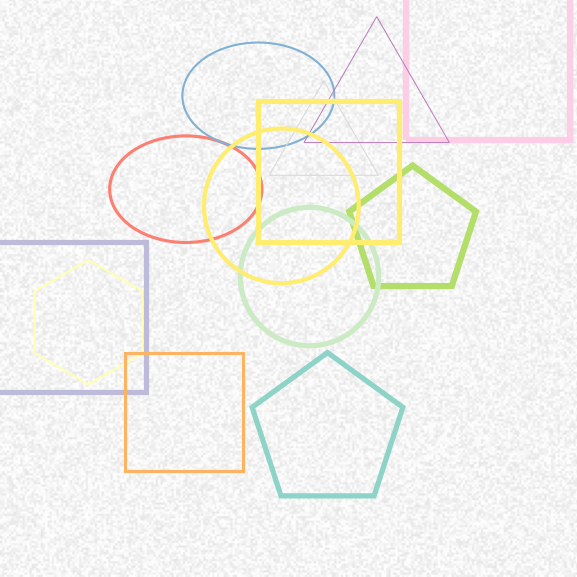[{"shape": "pentagon", "thickness": 2.5, "radius": 0.69, "center": [0.567, 0.251]}, {"shape": "hexagon", "thickness": 1, "radius": 0.54, "center": [0.153, 0.441]}, {"shape": "square", "thickness": 2.5, "radius": 0.65, "center": [0.123, 0.45]}, {"shape": "oval", "thickness": 1.5, "radius": 0.66, "center": [0.322, 0.671]}, {"shape": "oval", "thickness": 1, "radius": 0.66, "center": [0.447, 0.833]}, {"shape": "square", "thickness": 1.5, "radius": 0.51, "center": [0.319, 0.286]}, {"shape": "pentagon", "thickness": 3, "radius": 0.58, "center": [0.715, 0.597]}, {"shape": "square", "thickness": 3, "radius": 0.71, "center": [0.845, 0.898]}, {"shape": "triangle", "thickness": 0.5, "radius": 0.55, "center": [0.561, 0.75]}, {"shape": "triangle", "thickness": 0.5, "radius": 0.73, "center": [0.652, 0.825]}, {"shape": "circle", "thickness": 2.5, "radius": 0.6, "center": [0.536, 0.52]}, {"shape": "circle", "thickness": 2, "radius": 0.67, "center": [0.487, 0.643]}, {"shape": "square", "thickness": 2.5, "radius": 0.61, "center": [0.569, 0.702]}]